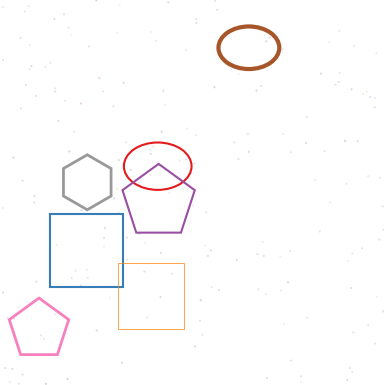[{"shape": "oval", "thickness": 1.5, "radius": 0.44, "center": [0.41, 0.568]}, {"shape": "square", "thickness": 1.5, "radius": 0.47, "center": [0.224, 0.349]}, {"shape": "pentagon", "thickness": 1.5, "radius": 0.49, "center": [0.412, 0.476]}, {"shape": "square", "thickness": 0.5, "radius": 0.43, "center": [0.392, 0.23]}, {"shape": "oval", "thickness": 3, "radius": 0.4, "center": [0.646, 0.876]}, {"shape": "pentagon", "thickness": 2, "radius": 0.41, "center": [0.101, 0.145]}, {"shape": "hexagon", "thickness": 2, "radius": 0.36, "center": [0.227, 0.527]}]